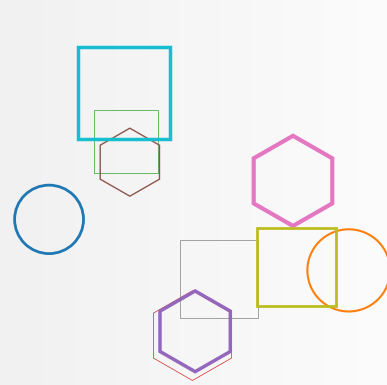[{"shape": "circle", "thickness": 2, "radius": 0.44, "center": [0.127, 0.43]}, {"shape": "circle", "thickness": 1.5, "radius": 0.53, "center": [0.9, 0.298]}, {"shape": "square", "thickness": 0.5, "radius": 0.41, "center": [0.324, 0.632]}, {"shape": "hexagon", "thickness": 0.5, "radius": 0.58, "center": [0.497, 0.128]}, {"shape": "hexagon", "thickness": 2.5, "radius": 0.52, "center": [0.504, 0.139]}, {"shape": "hexagon", "thickness": 1, "radius": 0.44, "center": [0.335, 0.579]}, {"shape": "hexagon", "thickness": 3, "radius": 0.59, "center": [0.756, 0.53]}, {"shape": "square", "thickness": 0.5, "radius": 0.5, "center": [0.564, 0.275]}, {"shape": "square", "thickness": 2, "radius": 0.51, "center": [0.764, 0.306]}, {"shape": "square", "thickness": 2.5, "radius": 0.6, "center": [0.32, 0.758]}]